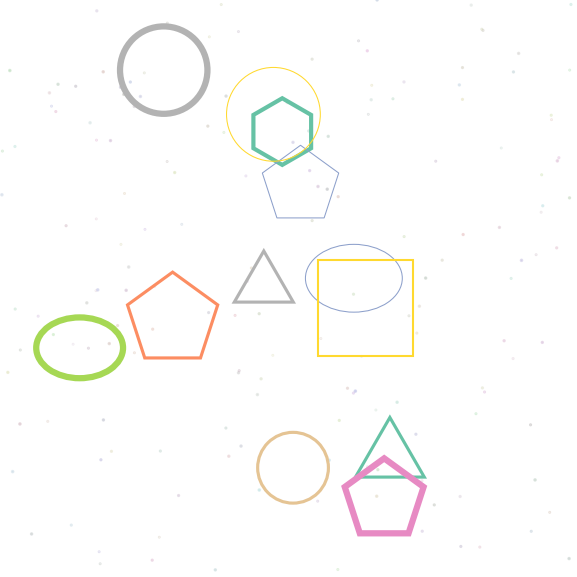[{"shape": "triangle", "thickness": 1.5, "radius": 0.34, "center": [0.675, 0.207]}, {"shape": "hexagon", "thickness": 2, "radius": 0.29, "center": [0.489, 0.771]}, {"shape": "pentagon", "thickness": 1.5, "radius": 0.41, "center": [0.299, 0.446]}, {"shape": "oval", "thickness": 0.5, "radius": 0.42, "center": [0.613, 0.517]}, {"shape": "pentagon", "thickness": 0.5, "radius": 0.35, "center": [0.52, 0.678]}, {"shape": "pentagon", "thickness": 3, "radius": 0.36, "center": [0.665, 0.134]}, {"shape": "oval", "thickness": 3, "radius": 0.38, "center": [0.138, 0.397]}, {"shape": "circle", "thickness": 0.5, "radius": 0.41, "center": [0.473, 0.801]}, {"shape": "square", "thickness": 1, "radius": 0.41, "center": [0.633, 0.466]}, {"shape": "circle", "thickness": 1.5, "radius": 0.31, "center": [0.507, 0.189]}, {"shape": "triangle", "thickness": 1.5, "radius": 0.29, "center": [0.457, 0.506]}, {"shape": "circle", "thickness": 3, "radius": 0.38, "center": [0.284, 0.878]}]